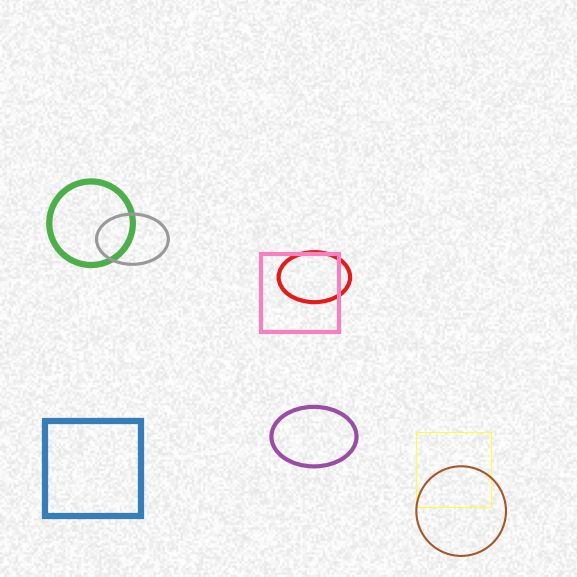[{"shape": "oval", "thickness": 2, "radius": 0.31, "center": [0.544, 0.519]}, {"shape": "square", "thickness": 3, "radius": 0.41, "center": [0.162, 0.188]}, {"shape": "circle", "thickness": 3, "radius": 0.36, "center": [0.158, 0.613]}, {"shape": "oval", "thickness": 2, "radius": 0.37, "center": [0.544, 0.243]}, {"shape": "square", "thickness": 0.5, "radius": 0.32, "center": [0.785, 0.186]}, {"shape": "circle", "thickness": 1, "radius": 0.39, "center": [0.799, 0.114]}, {"shape": "square", "thickness": 2, "radius": 0.34, "center": [0.52, 0.491]}, {"shape": "oval", "thickness": 1.5, "radius": 0.31, "center": [0.229, 0.585]}]